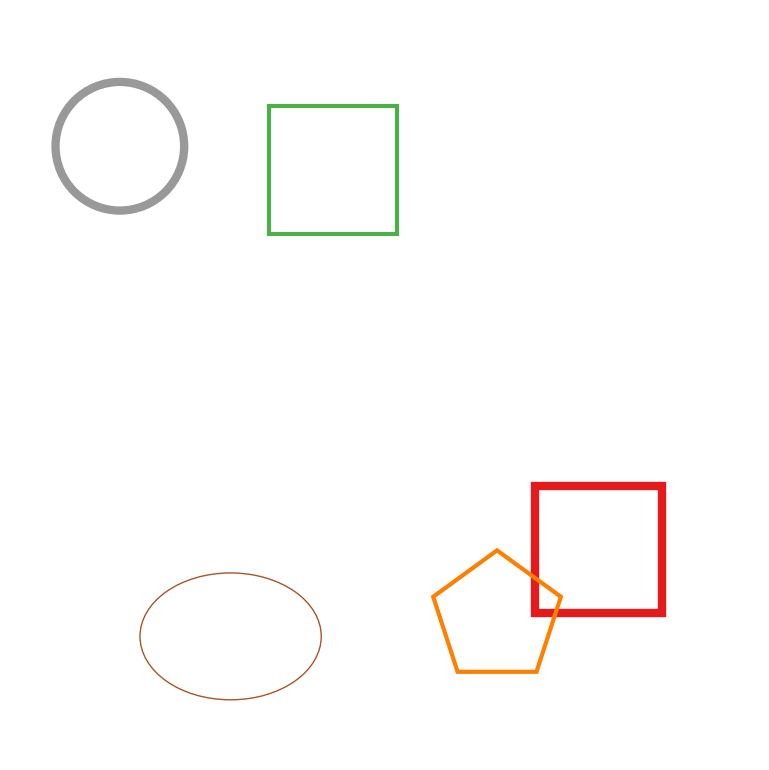[{"shape": "square", "thickness": 3, "radius": 0.41, "center": [0.778, 0.287]}, {"shape": "square", "thickness": 1.5, "radius": 0.42, "center": [0.433, 0.779]}, {"shape": "pentagon", "thickness": 1.5, "radius": 0.44, "center": [0.646, 0.198]}, {"shape": "oval", "thickness": 0.5, "radius": 0.59, "center": [0.3, 0.174]}, {"shape": "circle", "thickness": 3, "radius": 0.42, "center": [0.156, 0.81]}]